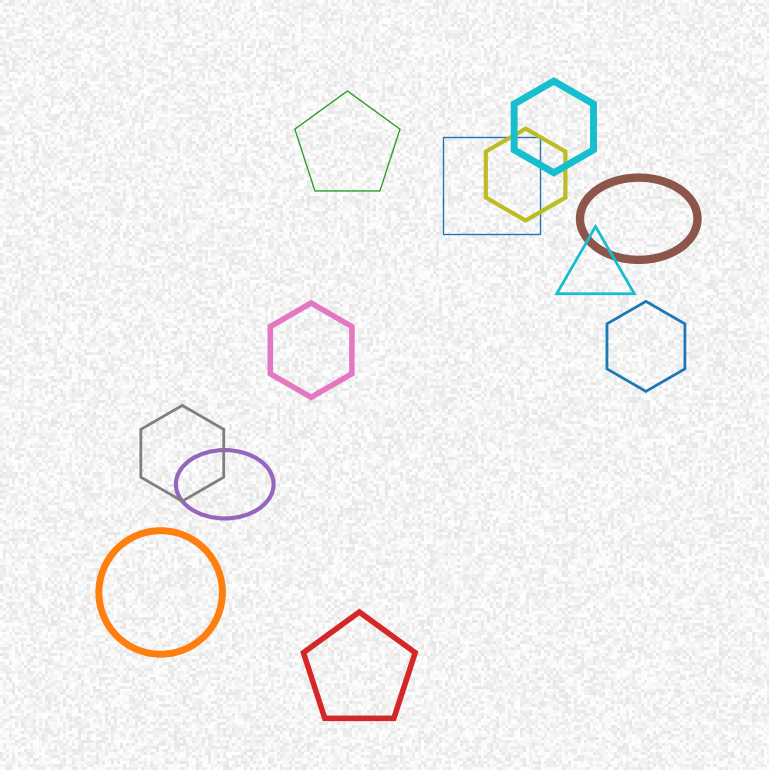[{"shape": "hexagon", "thickness": 1, "radius": 0.29, "center": [0.839, 0.55]}, {"shape": "square", "thickness": 0.5, "radius": 0.32, "center": [0.638, 0.759]}, {"shape": "circle", "thickness": 2.5, "radius": 0.4, "center": [0.209, 0.231]}, {"shape": "pentagon", "thickness": 0.5, "radius": 0.36, "center": [0.451, 0.81]}, {"shape": "pentagon", "thickness": 2, "radius": 0.38, "center": [0.467, 0.129]}, {"shape": "oval", "thickness": 1.5, "radius": 0.32, "center": [0.292, 0.371]}, {"shape": "oval", "thickness": 3, "radius": 0.38, "center": [0.83, 0.716]}, {"shape": "hexagon", "thickness": 2, "radius": 0.31, "center": [0.404, 0.545]}, {"shape": "hexagon", "thickness": 1, "radius": 0.31, "center": [0.237, 0.411]}, {"shape": "hexagon", "thickness": 1.5, "radius": 0.3, "center": [0.683, 0.773]}, {"shape": "hexagon", "thickness": 2.5, "radius": 0.3, "center": [0.719, 0.835]}, {"shape": "triangle", "thickness": 1, "radius": 0.29, "center": [0.773, 0.648]}]